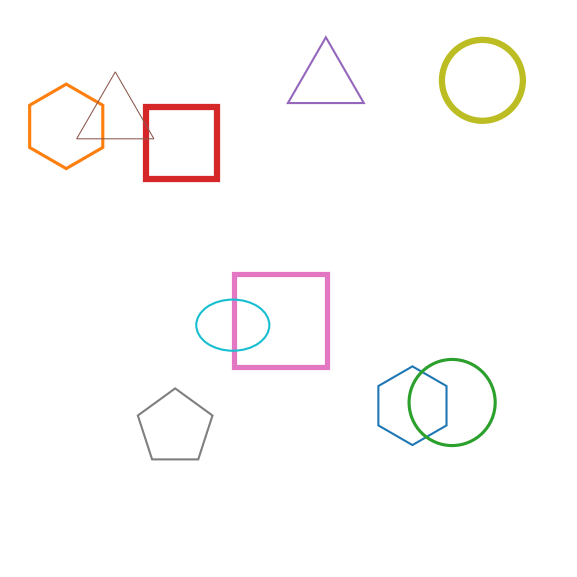[{"shape": "hexagon", "thickness": 1, "radius": 0.34, "center": [0.714, 0.297]}, {"shape": "hexagon", "thickness": 1.5, "radius": 0.37, "center": [0.115, 0.78]}, {"shape": "circle", "thickness": 1.5, "radius": 0.37, "center": [0.783, 0.302]}, {"shape": "square", "thickness": 3, "radius": 0.31, "center": [0.314, 0.751]}, {"shape": "triangle", "thickness": 1, "radius": 0.38, "center": [0.564, 0.859]}, {"shape": "triangle", "thickness": 0.5, "radius": 0.39, "center": [0.2, 0.797]}, {"shape": "square", "thickness": 2.5, "radius": 0.4, "center": [0.486, 0.444]}, {"shape": "pentagon", "thickness": 1, "radius": 0.34, "center": [0.303, 0.259]}, {"shape": "circle", "thickness": 3, "radius": 0.35, "center": [0.835, 0.86]}, {"shape": "oval", "thickness": 1, "radius": 0.32, "center": [0.403, 0.436]}]